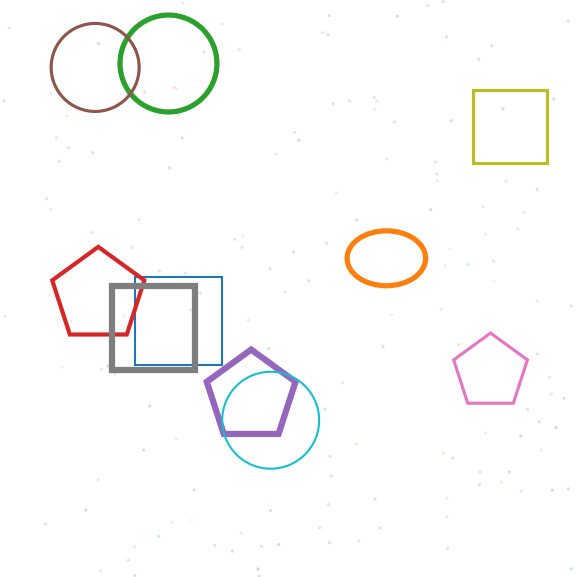[{"shape": "square", "thickness": 1, "radius": 0.38, "center": [0.309, 0.443]}, {"shape": "oval", "thickness": 2.5, "radius": 0.34, "center": [0.669, 0.552]}, {"shape": "circle", "thickness": 2.5, "radius": 0.42, "center": [0.292, 0.889]}, {"shape": "pentagon", "thickness": 2, "radius": 0.42, "center": [0.17, 0.488]}, {"shape": "pentagon", "thickness": 3, "radius": 0.4, "center": [0.435, 0.313]}, {"shape": "circle", "thickness": 1.5, "radius": 0.38, "center": [0.165, 0.882]}, {"shape": "pentagon", "thickness": 1.5, "radius": 0.34, "center": [0.849, 0.355]}, {"shape": "square", "thickness": 3, "radius": 0.36, "center": [0.266, 0.431]}, {"shape": "square", "thickness": 1.5, "radius": 0.32, "center": [0.883, 0.78]}, {"shape": "circle", "thickness": 1, "radius": 0.42, "center": [0.469, 0.271]}]